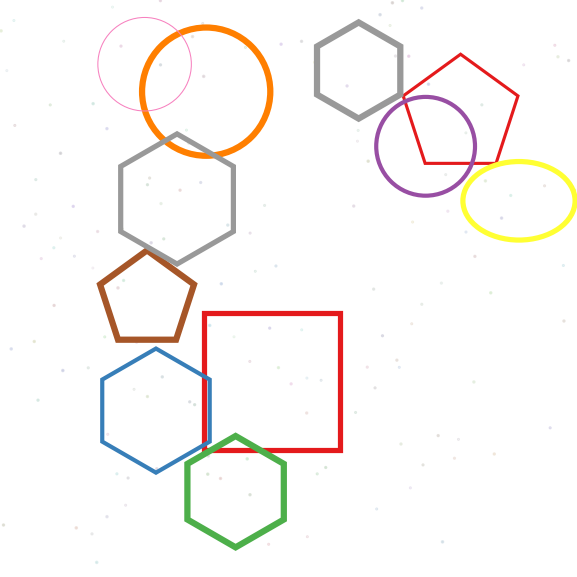[{"shape": "pentagon", "thickness": 1.5, "radius": 0.52, "center": [0.798, 0.801]}, {"shape": "square", "thickness": 2.5, "radius": 0.59, "center": [0.471, 0.339]}, {"shape": "hexagon", "thickness": 2, "radius": 0.54, "center": [0.27, 0.288]}, {"shape": "hexagon", "thickness": 3, "radius": 0.48, "center": [0.408, 0.148]}, {"shape": "circle", "thickness": 2, "radius": 0.43, "center": [0.737, 0.746]}, {"shape": "circle", "thickness": 3, "radius": 0.56, "center": [0.357, 0.84]}, {"shape": "oval", "thickness": 2.5, "radius": 0.49, "center": [0.899, 0.651]}, {"shape": "pentagon", "thickness": 3, "radius": 0.43, "center": [0.255, 0.48]}, {"shape": "circle", "thickness": 0.5, "radius": 0.4, "center": [0.25, 0.888]}, {"shape": "hexagon", "thickness": 3, "radius": 0.42, "center": [0.621, 0.877]}, {"shape": "hexagon", "thickness": 2.5, "radius": 0.56, "center": [0.307, 0.655]}]